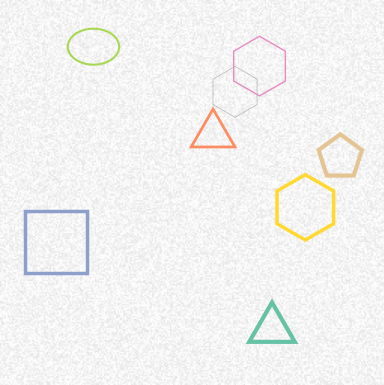[{"shape": "triangle", "thickness": 3, "radius": 0.34, "center": [0.707, 0.146]}, {"shape": "triangle", "thickness": 2, "radius": 0.33, "center": [0.553, 0.651]}, {"shape": "square", "thickness": 2.5, "radius": 0.4, "center": [0.145, 0.373]}, {"shape": "hexagon", "thickness": 1, "radius": 0.39, "center": [0.674, 0.828]}, {"shape": "oval", "thickness": 1.5, "radius": 0.33, "center": [0.243, 0.879]}, {"shape": "hexagon", "thickness": 2.5, "radius": 0.42, "center": [0.793, 0.461]}, {"shape": "pentagon", "thickness": 3, "radius": 0.3, "center": [0.884, 0.592]}, {"shape": "hexagon", "thickness": 0.5, "radius": 0.33, "center": [0.61, 0.761]}]